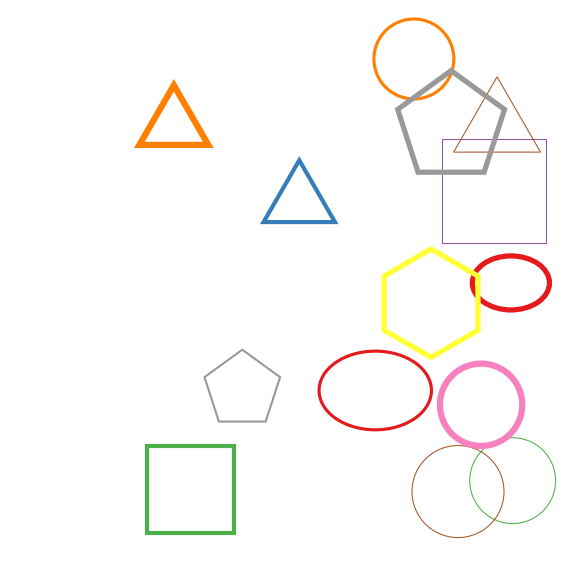[{"shape": "oval", "thickness": 1.5, "radius": 0.49, "center": [0.65, 0.323]}, {"shape": "oval", "thickness": 2.5, "radius": 0.33, "center": [0.885, 0.509]}, {"shape": "triangle", "thickness": 2, "radius": 0.36, "center": [0.518, 0.65]}, {"shape": "circle", "thickness": 0.5, "radius": 0.37, "center": [0.888, 0.167]}, {"shape": "square", "thickness": 2, "radius": 0.37, "center": [0.33, 0.151]}, {"shape": "square", "thickness": 0.5, "radius": 0.45, "center": [0.855, 0.668]}, {"shape": "circle", "thickness": 1.5, "radius": 0.35, "center": [0.717, 0.897]}, {"shape": "triangle", "thickness": 3, "radius": 0.34, "center": [0.301, 0.783]}, {"shape": "hexagon", "thickness": 2.5, "radius": 0.47, "center": [0.746, 0.474]}, {"shape": "circle", "thickness": 0.5, "radius": 0.4, "center": [0.793, 0.148]}, {"shape": "triangle", "thickness": 0.5, "radius": 0.43, "center": [0.861, 0.779]}, {"shape": "circle", "thickness": 3, "radius": 0.36, "center": [0.833, 0.298]}, {"shape": "pentagon", "thickness": 2.5, "radius": 0.49, "center": [0.781, 0.78]}, {"shape": "pentagon", "thickness": 1, "radius": 0.34, "center": [0.42, 0.325]}]